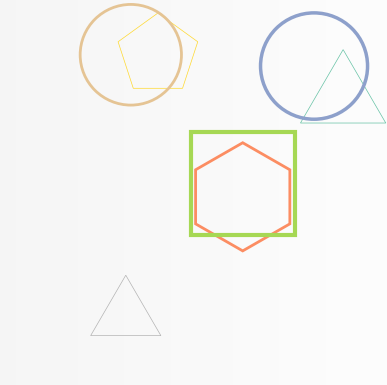[{"shape": "triangle", "thickness": 0.5, "radius": 0.64, "center": [0.885, 0.744]}, {"shape": "hexagon", "thickness": 2, "radius": 0.7, "center": [0.626, 0.489]}, {"shape": "circle", "thickness": 2.5, "radius": 0.69, "center": [0.81, 0.828]}, {"shape": "square", "thickness": 3, "radius": 0.67, "center": [0.627, 0.523]}, {"shape": "pentagon", "thickness": 0.5, "radius": 0.54, "center": [0.408, 0.858]}, {"shape": "circle", "thickness": 2, "radius": 0.65, "center": [0.338, 0.858]}, {"shape": "triangle", "thickness": 0.5, "radius": 0.52, "center": [0.325, 0.181]}]